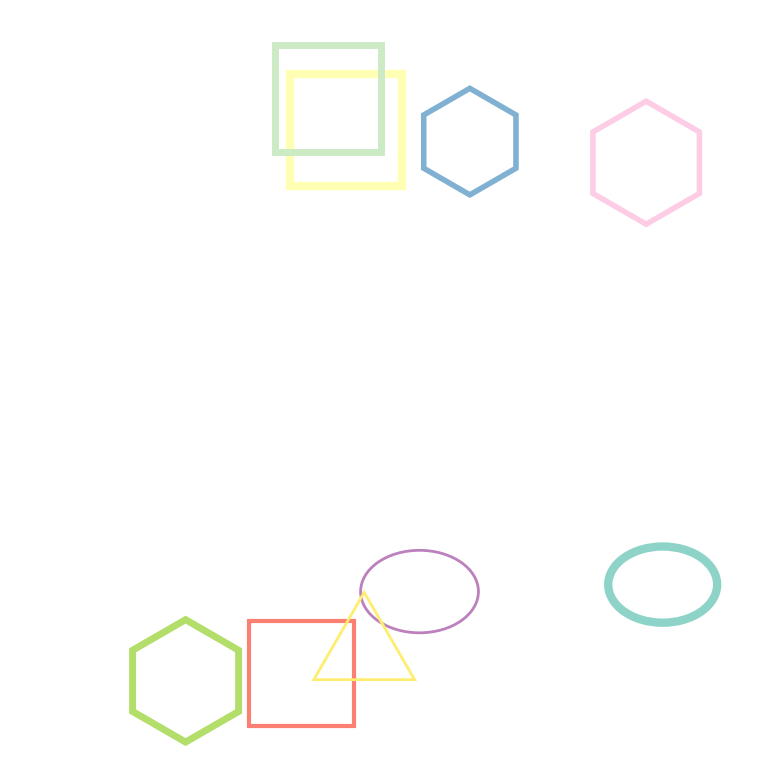[{"shape": "oval", "thickness": 3, "radius": 0.35, "center": [0.861, 0.241]}, {"shape": "square", "thickness": 3, "radius": 0.36, "center": [0.449, 0.831]}, {"shape": "square", "thickness": 1.5, "radius": 0.34, "center": [0.391, 0.125]}, {"shape": "hexagon", "thickness": 2, "radius": 0.35, "center": [0.61, 0.816]}, {"shape": "hexagon", "thickness": 2.5, "radius": 0.4, "center": [0.241, 0.116]}, {"shape": "hexagon", "thickness": 2, "radius": 0.4, "center": [0.839, 0.789]}, {"shape": "oval", "thickness": 1, "radius": 0.38, "center": [0.545, 0.232]}, {"shape": "square", "thickness": 2.5, "radius": 0.35, "center": [0.426, 0.872]}, {"shape": "triangle", "thickness": 1, "radius": 0.38, "center": [0.473, 0.155]}]